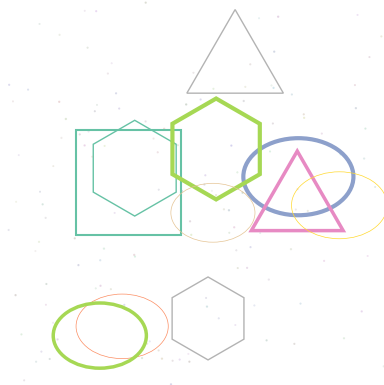[{"shape": "square", "thickness": 1.5, "radius": 0.68, "center": [0.333, 0.526]}, {"shape": "hexagon", "thickness": 1, "radius": 0.62, "center": [0.35, 0.563]}, {"shape": "oval", "thickness": 0.5, "radius": 0.6, "center": [0.317, 0.152]}, {"shape": "oval", "thickness": 3, "radius": 0.71, "center": [0.775, 0.541]}, {"shape": "triangle", "thickness": 2.5, "radius": 0.69, "center": [0.772, 0.47]}, {"shape": "hexagon", "thickness": 3, "radius": 0.66, "center": [0.561, 0.613]}, {"shape": "oval", "thickness": 2.5, "radius": 0.6, "center": [0.259, 0.128]}, {"shape": "oval", "thickness": 0.5, "radius": 0.62, "center": [0.881, 0.467]}, {"shape": "oval", "thickness": 0.5, "radius": 0.55, "center": [0.553, 0.447]}, {"shape": "hexagon", "thickness": 1, "radius": 0.54, "center": [0.54, 0.173]}, {"shape": "triangle", "thickness": 1, "radius": 0.72, "center": [0.611, 0.83]}]